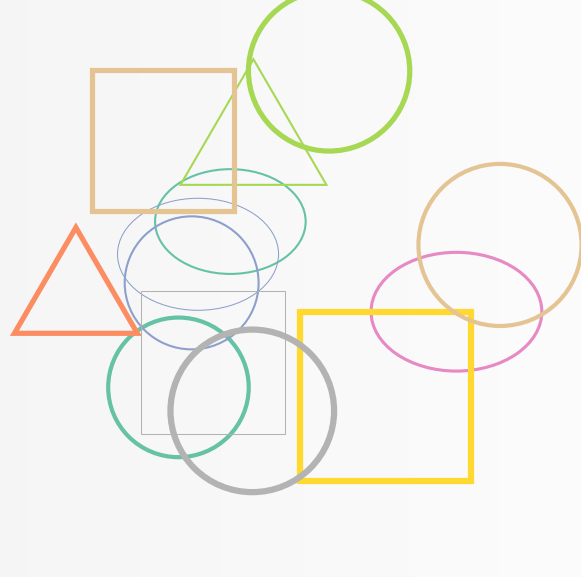[{"shape": "circle", "thickness": 2, "radius": 0.6, "center": [0.307, 0.328]}, {"shape": "oval", "thickness": 1, "radius": 0.65, "center": [0.396, 0.616]}, {"shape": "triangle", "thickness": 2.5, "radius": 0.61, "center": [0.131, 0.483]}, {"shape": "oval", "thickness": 0.5, "radius": 0.69, "center": [0.341, 0.559]}, {"shape": "circle", "thickness": 1, "radius": 0.58, "center": [0.33, 0.509]}, {"shape": "oval", "thickness": 1.5, "radius": 0.73, "center": [0.785, 0.459]}, {"shape": "circle", "thickness": 2.5, "radius": 0.69, "center": [0.566, 0.876]}, {"shape": "triangle", "thickness": 1, "radius": 0.73, "center": [0.436, 0.752]}, {"shape": "square", "thickness": 3, "radius": 0.73, "center": [0.663, 0.312]}, {"shape": "square", "thickness": 2.5, "radius": 0.61, "center": [0.28, 0.756]}, {"shape": "circle", "thickness": 2, "radius": 0.7, "center": [0.86, 0.575]}, {"shape": "circle", "thickness": 3, "radius": 0.7, "center": [0.434, 0.288]}, {"shape": "square", "thickness": 0.5, "radius": 0.62, "center": [0.366, 0.371]}]